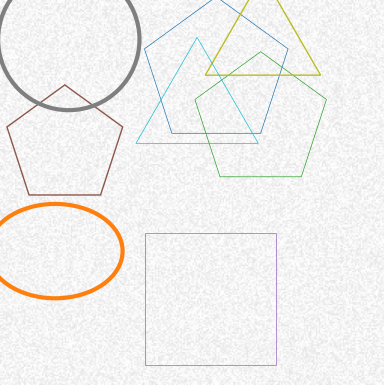[{"shape": "pentagon", "thickness": 0.5, "radius": 0.98, "center": [0.562, 0.812]}, {"shape": "oval", "thickness": 3, "radius": 0.88, "center": [0.143, 0.348]}, {"shape": "pentagon", "thickness": 0.5, "radius": 0.9, "center": [0.677, 0.686]}, {"shape": "square", "thickness": 0.5, "radius": 0.85, "center": [0.547, 0.223]}, {"shape": "pentagon", "thickness": 1, "radius": 0.79, "center": [0.168, 0.621]}, {"shape": "circle", "thickness": 3, "radius": 0.92, "center": [0.179, 0.897]}, {"shape": "triangle", "thickness": 1, "radius": 0.86, "center": [0.683, 0.891]}, {"shape": "triangle", "thickness": 0.5, "radius": 0.92, "center": [0.512, 0.719]}]